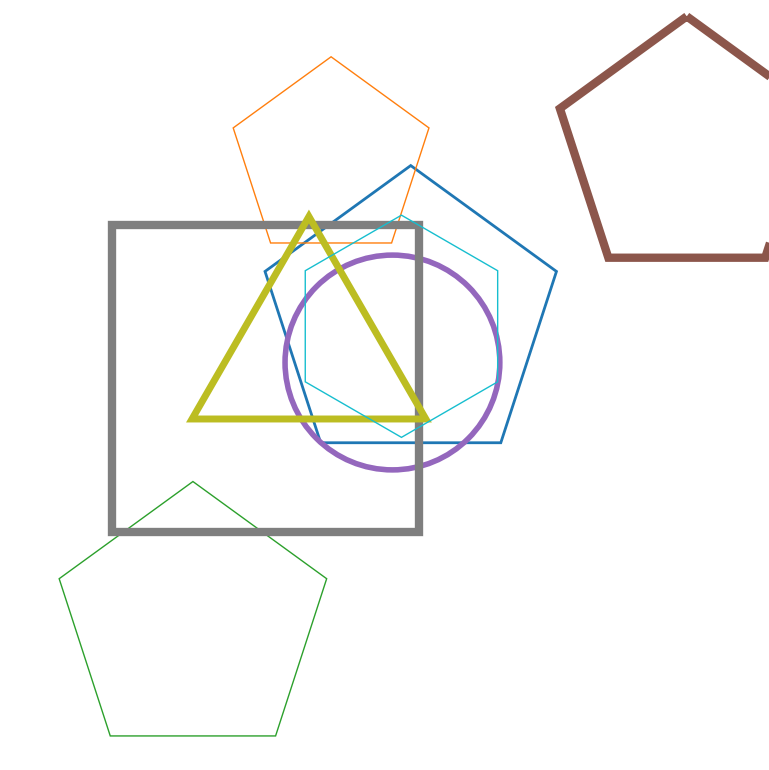[{"shape": "pentagon", "thickness": 1, "radius": 0.99, "center": [0.533, 0.586]}, {"shape": "pentagon", "thickness": 0.5, "radius": 0.67, "center": [0.43, 0.793]}, {"shape": "pentagon", "thickness": 0.5, "radius": 0.91, "center": [0.251, 0.192]}, {"shape": "circle", "thickness": 2, "radius": 0.7, "center": [0.51, 0.529]}, {"shape": "pentagon", "thickness": 3, "radius": 0.87, "center": [0.892, 0.805]}, {"shape": "square", "thickness": 3, "radius": 1.0, "center": [0.344, 0.509]}, {"shape": "triangle", "thickness": 2.5, "radius": 0.88, "center": [0.401, 0.544]}, {"shape": "hexagon", "thickness": 0.5, "radius": 0.72, "center": [0.521, 0.576]}]